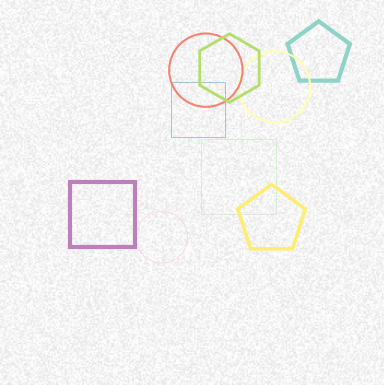[{"shape": "pentagon", "thickness": 3, "radius": 0.43, "center": [0.828, 0.859]}, {"shape": "circle", "thickness": 1.5, "radius": 0.46, "center": [0.713, 0.774]}, {"shape": "circle", "thickness": 1.5, "radius": 0.48, "center": [0.535, 0.818]}, {"shape": "square", "thickness": 0.5, "radius": 0.35, "center": [0.514, 0.715]}, {"shape": "hexagon", "thickness": 2, "radius": 0.45, "center": [0.596, 0.823]}, {"shape": "circle", "thickness": 0.5, "radius": 0.33, "center": [0.42, 0.384]}, {"shape": "square", "thickness": 3, "radius": 0.42, "center": [0.266, 0.442]}, {"shape": "square", "thickness": 0.5, "radius": 0.49, "center": [0.619, 0.543]}, {"shape": "pentagon", "thickness": 2.5, "radius": 0.46, "center": [0.705, 0.429]}]